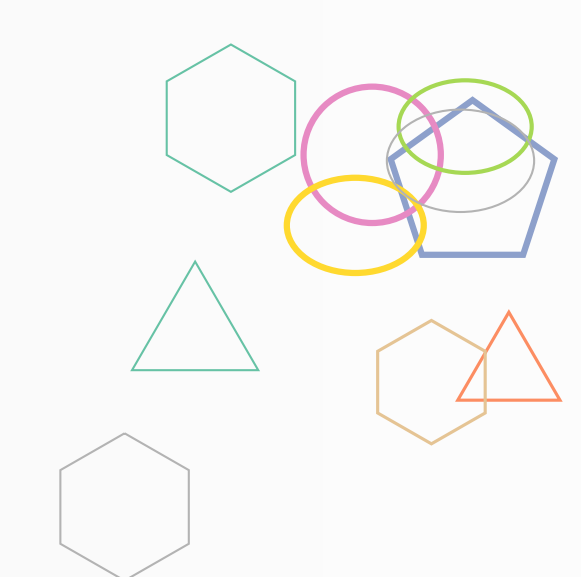[{"shape": "triangle", "thickness": 1, "radius": 0.63, "center": [0.336, 0.421]}, {"shape": "hexagon", "thickness": 1, "radius": 0.64, "center": [0.397, 0.794]}, {"shape": "triangle", "thickness": 1.5, "radius": 0.51, "center": [0.875, 0.357]}, {"shape": "pentagon", "thickness": 3, "radius": 0.74, "center": [0.813, 0.678]}, {"shape": "circle", "thickness": 3, "radius": 0.59, "center": [0.64, 0.731]}, {"shape": "oval", "thickness": 2, "radius": 0.57, "center": [0.8, 0.78]}, {"shape": "oval", "thickness": 3, "radius": 0.59, "center": [0.611, 0.609]}, {"shape": "hexagon", "thickness": 1.5, "radius": 0.53, "center": [0.742, 0.337]}, {"shape": "hexagon", "thickness": 1, "radius": 0.64, "center": [0.214, 0.121]}, {"shape": "oval", "thickness": 1, "radius": 0.63, "center": [0.792, 0.721]}]